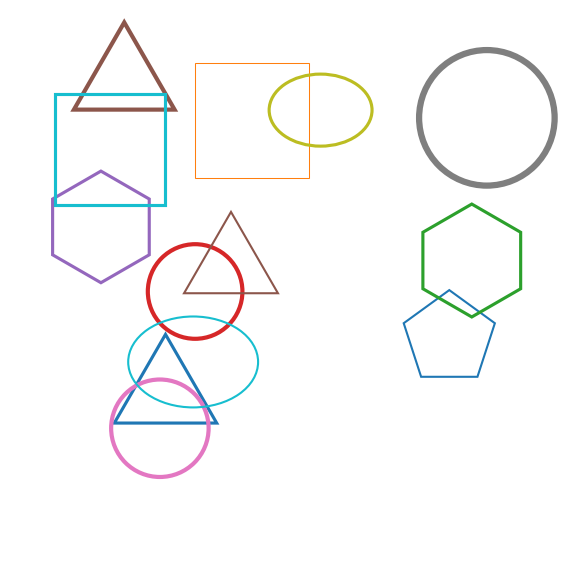[{"shape": "triangle", "thickness": 1.5, "radius": 0.51, "center": [0.287, 0.318]}, {"shape": "pentagon", "thickness": 1, "radius": 0.41, "center": [0.778, 0.414]}, {"shape": "square", "thickness": 0.5, "radius": 0.49, "center": [0.436, 0.79]}, {"shape": "hexagon", "thickness": 1.5, "radius": 0.49, "center": [0.817, 0.548]}, {"shape": "circle", "thickness": 2, "radius": 0.41, "center": [0.338, 0.494]}, {"shape": "hexagon", "thickness": 1.5, "radius": 0.48, "center": [0.175, 0.606]}, {"shape": "triangle", "thickness": 2, "radius": 0.5, "center": [0.215, 0.86]}, {"shape": "triangle", "thickness": 1, "radius": 0.47, "center": [0.4, 0.538]}, {"shape": "circle", "thickness": 2, "radius": 0.42, "center": [0.277, 0.258]}, {"shape": "circle", "thickness": 3, "radius": 0.59, "center": [0.843, 0.795]}, {"shape": "oval", "thickness": 1.5, "radius": 0.45, "center": [0.555, 0.808]}, {"shape": "square", "thickness": 1.5, "radius": 0.48, "center": [0.19, 0.74]}, {"shape": "oval", "thickness": 1, "radius": 0.56, "center": [0.334, 0.372]}]